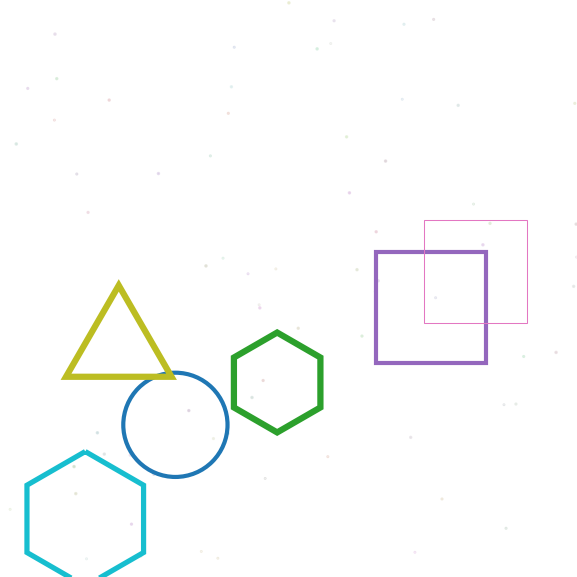[{"shape": "circle", "thickness": 2, "radius": 0.45, "center": [0.304, 0.263]}, {"shape": "hexagon", "thickness": 3, "radius": 0.43, "center": [0.48, 0.337]}, {"shape": "square", "thickness": 2, "radius": 0.48, "center": [0.746, 0.467]}, {"shape": "square", "thickness": 0.5, "radius": 0.45, "center": [0.823, 0.529]}, {"shape": "triangle", "thickness": 3, "radius": 0.53, "center": [0.206, 0.399]}, {"shape": "hexagon", "thickness": 2.5, "radius": 0.58, "center": [0.148, 0.101]}]